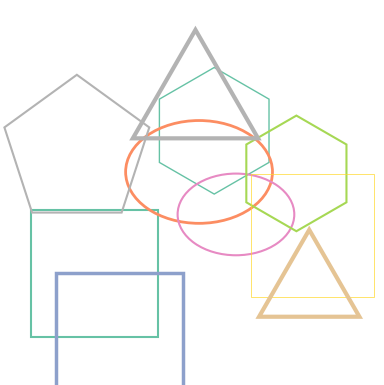[{"shape": "hexagon", "thickness": 1, "radius": 0.82, "center": [0.556, 0.66]}, {"shape": "square", "thickness": 1.5, "radius": 0.83, "center": [0.245, 0.289]}, {"shape": "oval", "thickness": 2, "radius": 0.95, "center": [0.517, 0.553]}, {"shape": "square", "thickness": 2.5, "radius": 0.83, "center": [0.311, 0.125]}, {"shape": "oval", "thickness": 1.5, "radius": 0.76, "center": [0.613, 0.443]}, {"shape": "hexagon", "thickness": 1.5, "radius": 0.75, "center": [0.77, 0.55]}, {"shape": "square", "thickness": 0.5, "radius": 0.8, "center": [0.811, 0.389]}, {"shape": "triangle", "thickness": 3, "radius": 0.75, "center": [0.803, 0.253]}, {"shape": "triangle", "thickness": 3, "radius": 0.94, "center": [0.508, 0.735]}, {"shape": "pentagon", "thickness": 1.5, "radius": 0.99, "center": [0.2, 0.608]}]